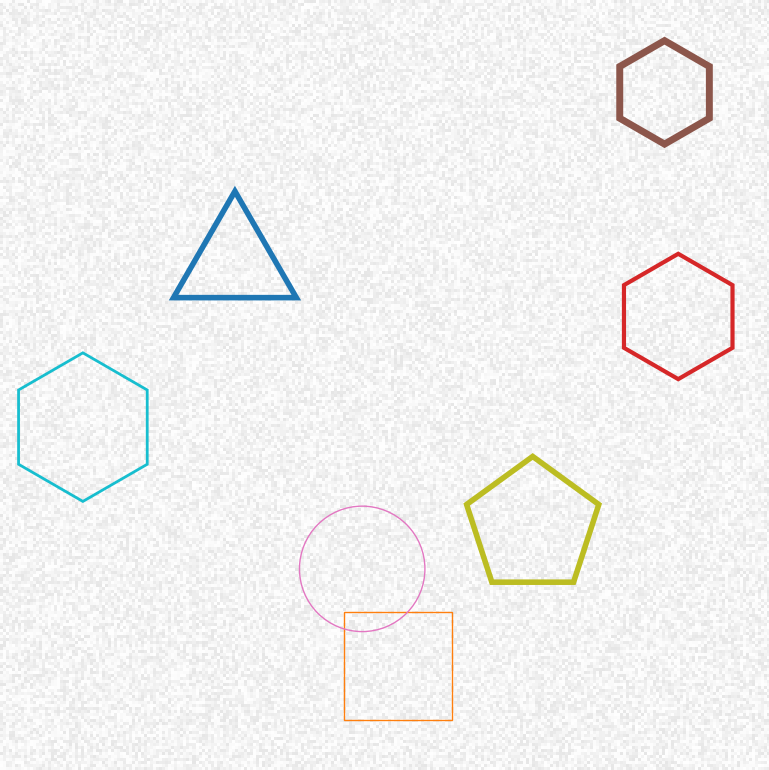[{"shape": "triangle", "thickness": 2, "radius": 0.46, "center": [0.305, 0.659]}, {"shape": "square", "thickness": 0.5, "radius": 0.35, "center": [0.517, 0.135]}, {"shape": "hexagon", "thickness": 1.5, "radius": 0.41, "center": [0.881, 0.589]}, {"shape": "hexagon", "thickness": 2.5, "radius": 0.34, "center": [0.863, 0.88]}, {"shape": "circle", "thickness": 0.5, "radius": 0.41, "center": [0.47, 0.261]}, {"shape": "pentagon", "thickness": 2, "radius": 0.45, "center": [0.692, 0.317]}, {"shape": "hexagon", "thickness": 1, "radius": 0.48, "center": [0.108, 0.445]}]